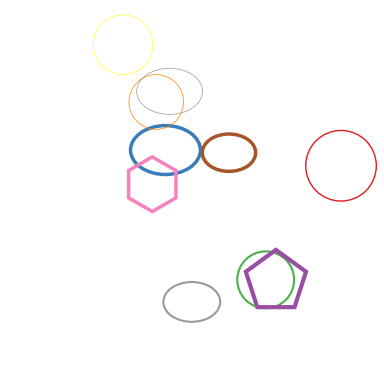[{"shape": "circle", "thickness": 1, "radius": 0.46, "center": [0.886, 0.569]}, {"shape": "oval", "thickness": 2.5, "radius": 0.45, "center": [0.43, 0.61]}, {"shape": "circle", "thickness": 1.5, "radius": 0.37, "center": [0.69, 0.273]}, {"shape": "pentagon", "thickness": 3, "radius": 0.41, "center": [0.717, 0.269]}, {"shape": "circle", "thickness": 0.5, "radius": 0.35, "center": [0.406, 0.735]}, {"shape": "circle", "thickness": 0.5, "radius": 0.39, "center": [0.32, 0.884]}, {"shape": "oval", "thickness": 2.5, "radius": 0.35, "center": [0.595, 0.603]}, {"shape": "hexagon", "thickness": 2.5, "radius": 0.35, "center": [0.396, 0.522]}, {"shape": "oval", "thickness": 1.5, "radius": 0.37, "center": [0.498, 0.216]}, {"shape": "oval", "thickness": 0.5, "radius": 0.43, "center": [0.441, 0.763]}]